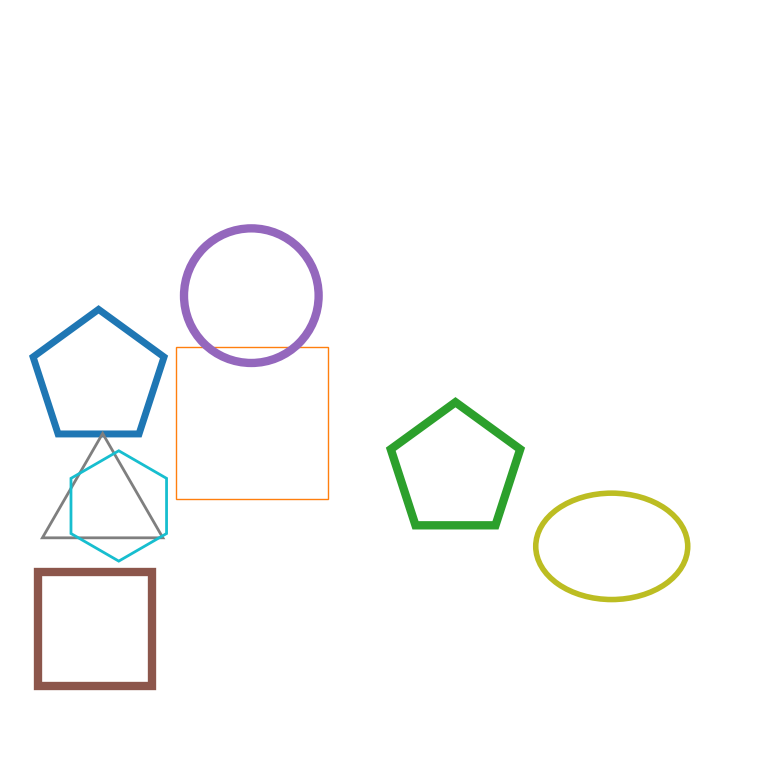[{"shape": "pentagon", "thickness": 2.5, "radius": 0.45, "center": [0.128, 0.509]}, {"shape": "square", "thickness": 0.5, "radius": 0.49, "center": [0.328, 0.45]}, {"shape": "pentagon", "thickness": 3, "radius": 0.44, "center": [0.592, 0.389]}, {"shape": "circle", "thickness": 3, "radius": 0.44, "center": [0.326, 0.616]}, {"shape": "square", "thickness": 3, "radius": 0.37, "center": [0.123, 0.183]}, {"shape": "triangle", "thickness": 1, "radius": 0.45, "center": [0.133, 0.347]}, {"shape": "oval", "thickness": 2, "radius": 0.49, "center": [0.794, 0.29]}, {"shape": "hexagon", "thickness": 1, "radius": 0.36, "center": [0.154, 0.343]}]